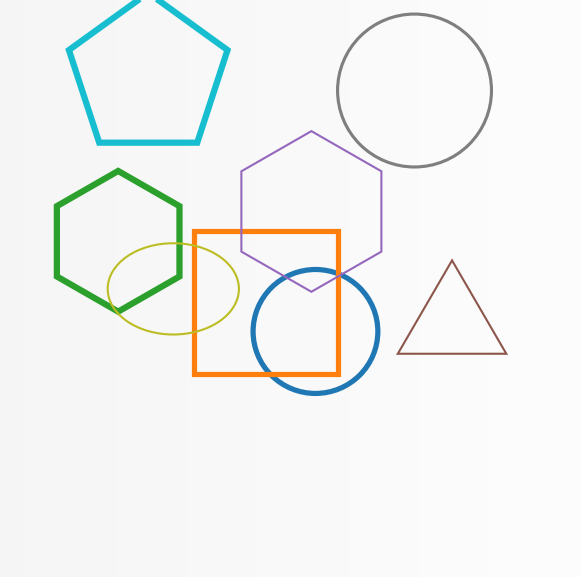[{"shape": "circle", "thickness": 2.5, "radius": 0.54, "center": [0.543, 0.425]}, {"shape": "square", "thickness": 2.5, "radius": 0.62, "center": [0.457, 0.476]}, {"shape": "hexagon", "thickness": 3, "radius": 0.61, "center": [0.203, 0.581]}, {"shape": "hexagon", "thickness": 1, "radius": 0.7, "center": [0.536, 0.633]}, {"shape": "triangle", "thickness": 1, "radius": 0.54, "center": [0.778, 0.44]}, {"shape": "circle", "thickness": 1.5, "radius": 0.66, "center": [0.713, 0.842]}, {"shape": "oval", "thickness": 1, "radius": 0.56, "center": [0.298, 0.499]}, {"shape": "pentagon", "thickness": 3, "radius": 0.72, "center": [0.255, 0.868]}]